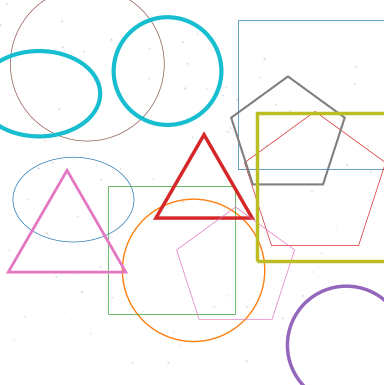[{"shape": "oval", "thickness": 0.5, "radius": 0.79, "center": [0.191, 0.482]}, {"shape": "square", "thickness": 0.5, "radius": 0.97, "center": [0.813, 0.755]}, {"shape": "circle", "thickness": 1, "radius": 0.92, "center": [0.503, 0.298]}, {"shape": "square", "thickness": 0.5, "radius": 0.83, "center": [0.446, 0.351]}, {"shape": "pentagon", "thickness": 0.5, "radius": 0.96, "center": [0.818, 0.518]}, {"shape": "triangle", "thickness": 2.5, "radius": 0.72, "center": [0.53, 0.506]}, {"shape": "circle", "thickness": 2.5, "radius": 0.77, "center": [0.9, 0.104]}, {"shape": "circle", "thickness": 0.5, "radius": 1.0, "center": [0.227, 0.833]}, {"shape": "pentagon", "thickness": 0.5, "radius": 0.81, "center": [0.612, 0.301]}, {"shape": "triangle", "thickness": 2, "radius": 0.88, "center": [0.174, 0.381]}, {"shape": "pentagon", "thickness": 1.5, "radius": 0.78, "center": [0.748, 0.646]}, {"shape": "square", "thickness": 2.5, "radius": 0.96, "center": [0.859, 0.515]}, {"shape": "circle", "thickness": 3, "radius": 0.7, "center": [0.435, 0.815]}, {"shape": "oval", "thickness": 3, "radius": 0.79, "center": [0.102, 0.757]}]